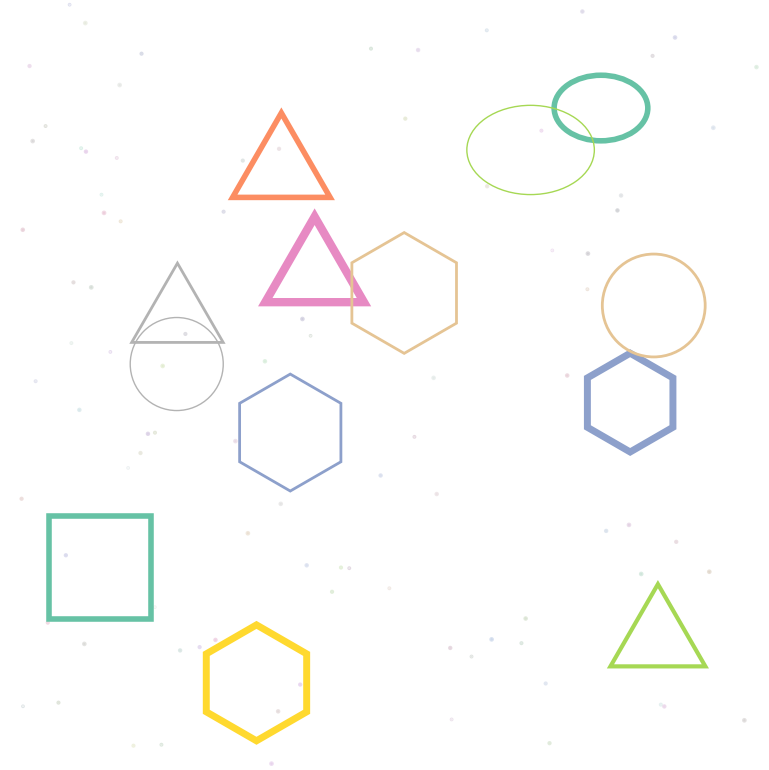[{"shape": "oval", "thickness": 2, "radius": 0.3, "center": [0.78, 0.86]}, {"shape": "square", "thickness": 2, "radius": 0.33, "center": [0.13, 0.263]}, {"shape": "triangle", "thickness": 2, "radius": 0.37, "center": [0.365, 0.78]}, {"shape": "hexagon", "thickness": 1, "radius": 0.38, "center": [0.377, 0.438]}, {"shape": "hexagon", "thickness": 2.5, "radius": 0.32, "center": [0.818, 0.477]}, {"shape": "triangle", "thickness": 3, "radius": 0.37, "center": [0.409, 0.645]}, {"shape": "oval", "thickness": 0.5, "radius": 0.41, "center": [0.689, 0.805]}, {"shape": "triangle", "thickness": 1.5, "radius": 0.36, "center": [0.854, 0.17]}, {"shape": "hexagon", "thickness": 2.5, "radius": 0.38, "center": [0.333, 0.113]}, {"shape": "circle", "thickness": 1, "radius": 0.33, "center": [0.849, 0.603]}, {"shape": "hexagon", "thickness": 1, "radius": 0.39, "center": [0.525, 0.62]}, {"shape": "triangle", "thickness": 1, "radius": 0.34, "center": [0.23, 0.59]}, {"shape": "circle", "thickness": 0.5, "radius": 0.3, "center": [0.23, 0.527]}]